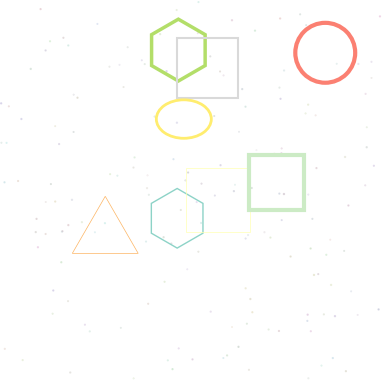[{"shape": "hexagon", "thickness": 1, "radius": 0.39, "center": [0.46, 0.433]}, {"shape": "square", "thickness": 0.5, "radius": 0.41, "center": [0.566, 0.481]}, {"shape": "circle", "thickness": 3, "radius": 0.39, "center": [0.845, 0.863]}, {"shape": "triangle", "thickness": 0.5, "radius": 0.49, "center": [0.273, 0.391]}, {"shape": "hexagon", "thickness": 2.5, "radius": 0.4, "center": [0.463, 0.87]}, {"shape": "square", "thickness": 1.5, "radius": 0.39, "center": [0.539, 0.823]}, {"shape": "square", "thickness": 3, "radius": 0.36, "center": [0.719, 0.526]}, {"shape": "oval", "thickness": 2, "radius": 0.36, "center": [0.477, 0.691]}]